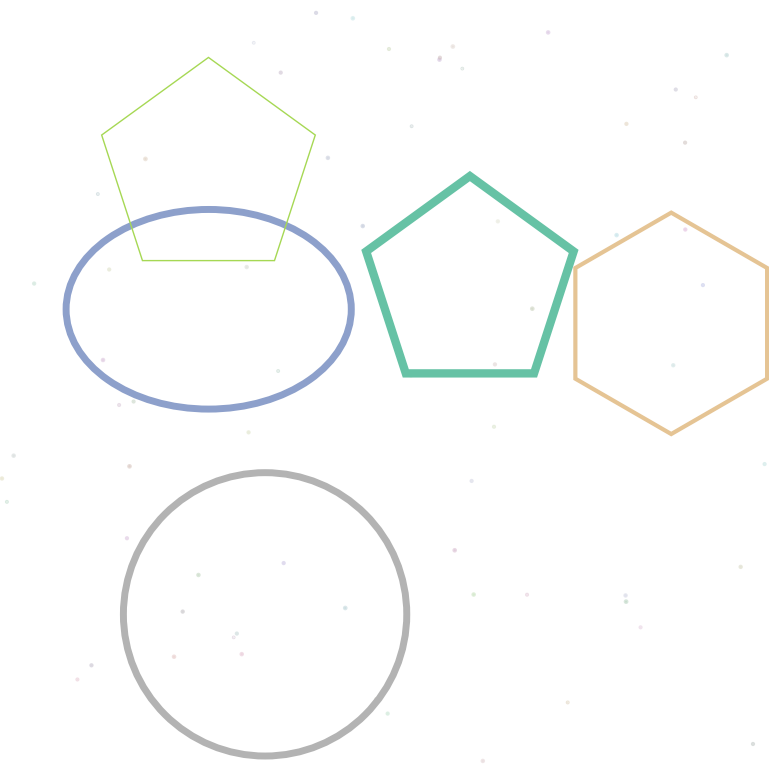[{"shape": "pentagon", "thickness": 3, "radius": 0.71, "center": [0.61, 0.63]}, {"shape": "oval", "thickness": 2.5, "radius": 0.93, "center": [0.271, 0.598]}, {"shape": "pentagon", "thickness": 0.5, "radius": 0.73, "center": [0.271, 0.78]}, {"shape": "hexagon", "thickness": 1.5, "radius": 0.72, "center": [0.872, 0.58]}, {"shape": "circle", "thickness": 2.5, "radius": 0.92, "center": [0.344, 0.202]}]